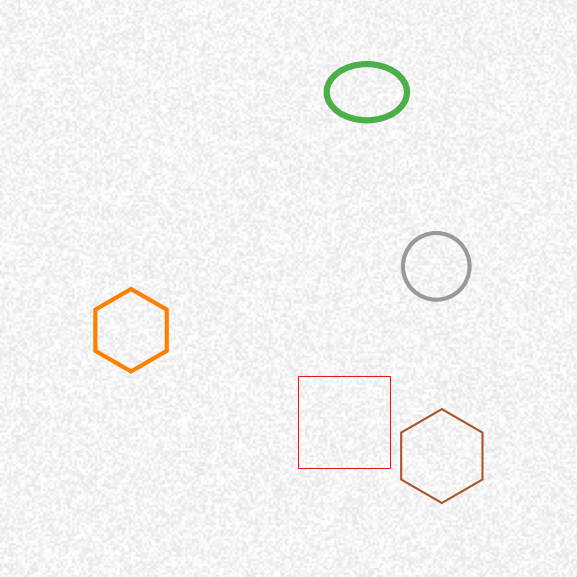[{"shape": "square", "thickness": 0.5, "radius": 0.4, "center": [0.595, 0.268]}, {"shape": "oval", "thickness": 3, "radius": 0.35, "center": [0.635, 0.839]}, {"shape": "hexagon", "thickness": 2, "radius": 0.36, "center": [0.227, 0.427]}, {"shape": "hexagon", "thickness": 1, "radius": 0.41, "center": [0.765, 0.209]}, {"shape": "circle", "thickness": 2, "radius": 0.29, "center": [0.755, 0.538]}]